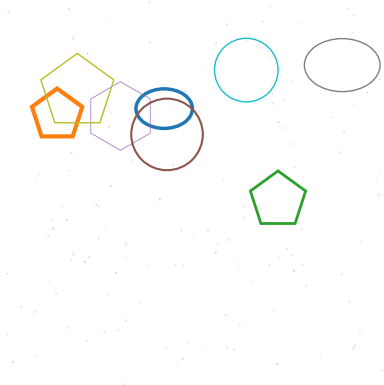[{"shape": "oval", "thickness": 2.5, "radius": 0.37, "center": [0.426, 0.718]}, {"shape": "pentagon", "thickness": 3, "radius": 0.34, "center": [0.148, 0.701]}, {"shape": "pentagon", "thickness": 2, "radius": 0.38, "center": [0.722, 0.481]}, {"shape": "hexagon", "thickness": 0.5, "radius": 0.45, "center": [0.313, 0.699]}, {"shape": "circle", "thickness": 1.5, "radius": 0.46, "center": [0.434, 0.651]}, {"shape": "oval", "thickness": 1, "radius": 0.49, "center": [0.889, 0.831]}, {"shape": "pentagon", "thickness": 1, "radius": 0.5, "center": [0.201, 0.762]}, {"shape": "circle", "thickness": 1, "radius": 0.41, "center": [0.64, 0.818]}]